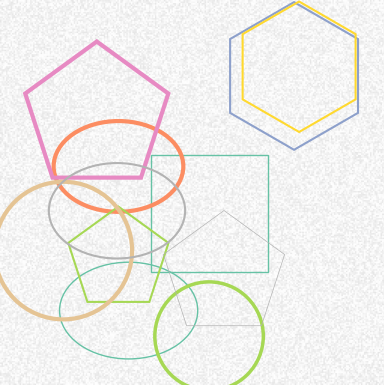[{"shape": "oval", "thickness": 1, "radius": 0.9, "center": [0.334, 0.193]}, {"shape": "square", "thickness": 1, "radius": 0.75, "center": [0.544, 0.445]}, {"shape": "oval", "thickness": 3, "radius": 0.84, "center": [0.308, 0.568]}, {"shape": "hexagon", "thickness": 1.5, "radius": 0.96, "center": [0.764, 0.803]}, {"shape": "pentagon", "thickness": 3, "radius": 0.98, "center": [0.251, 0.697]}, {"shape": "pentagon", "thickness": 1.5, "radius": 0.68, "center": [0.307, 0.327]}, {"shape": "circle", "thickness": 2.5, "radius": 0.7, "center": [0.543, 0.127]}, {"shape": "hexagon", "thickness": 1.5, "radius": 0.85, "center": [0.777, 0.827]}, {"shape": "circle", "thickness": 3, "radius": 0.89, "center": [0.164, 0.349]}, {"shape": "oval", "thickness": 1.5, "radius": 0.89, "center": [0.304, 0.453]}, {"shape": "pentagon", "thickness": 0.5, "radius": 0.83, "center": [0.582, 0.288]}]